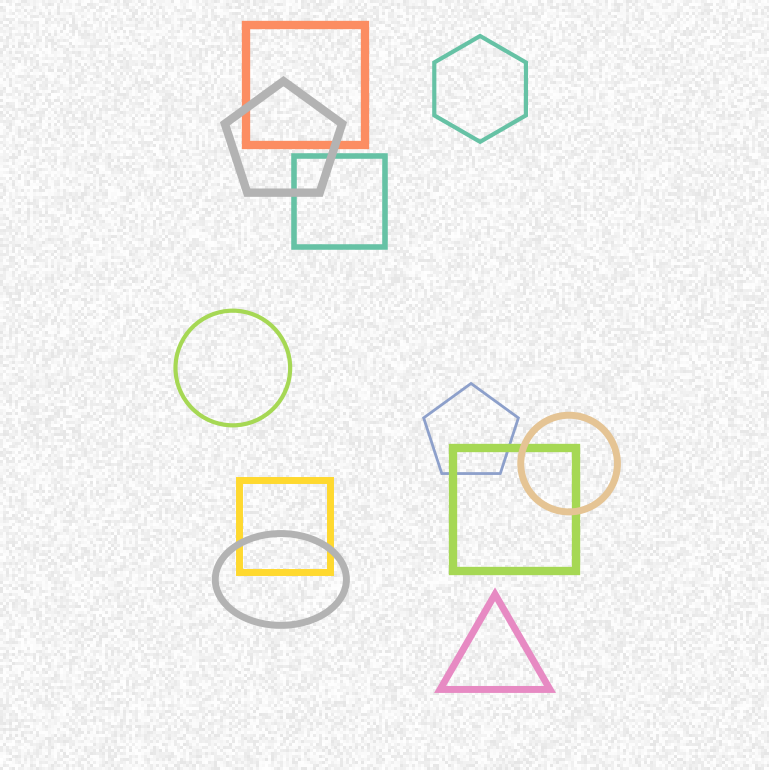[{"shape": "hexagon", "thickness": 1.5, "radius": 0.34, "center": [0.624, 0.885]}, {"shape": "square", "thickness": 2, "radius": 0.3, "center": [0.441, 0.738]}, {"shape": "square", "thickness": 3, "radius": 0.39, "center": [0.397, 0.889]}, {"shape": "pentagon", "thickness": 1, "radius": 0.32, "center": [0.612, 0.437]}, {"shape": "triangle", "thickness": 2.5, "radius": 0.41, "center": [0.643, 0.146]}, {"shape": "square", "thickness": 3, "radius": 0.4, "center": [0.668, 0.338]}, {"shape": "circle", "thickness": 1.5, "radius": 0.37, "center": [0.302, 0.522]}, {"shape": "square", "thickness": 2.5, "radius": 0.3, "center": [0.369, 0.317]}, {"shape": "circle", "thickness": 2.5, "radius": 0.31, "center": [0.739, 0.398]}, {"shape": "oval", "thickness": 2.5, "radius": 0.43, "center": [0.365, 0.247]}, {"shape": "pentagon", "thickness": 3, "radius": 0.4, "center": [0.368, 0.815]}]